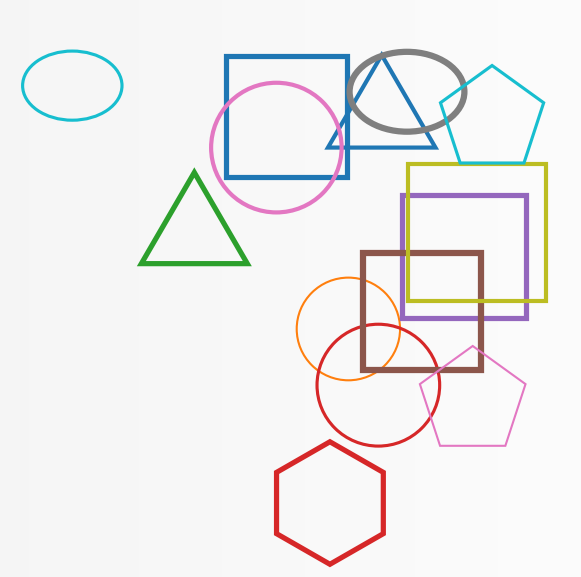[{"shape": "triangle", "thickness": 2, "radius": 0.53, "center": [0.657, 0.797]}, {"shape": "square", "thickness": 2.5, "radius": 0.52, "center": [0.493, 0.798]}, {"shape": "circle", "thickness": 1, "radius": 0.44, "center": [0.599, 0.43]}, {"shape": "triangle", "thickness": 2.5, "radius": 0.53, "center": [0.334, 0.595]}, {"shape": "circle", "thickness": 1.5, "radius": 0.53, "center": [0.651, 0.332]}, {"shape": "hexagon", "thickness": 2.5, "radius": 0.53, "center": [0.568, 0.128]}, {"shape": "square", "thickness": 2.5, "radius": 0.54, "center": [0.799, 0.555]}, {"shape": "square", "thickness": 3, "radius": 0.51, "center": [0.726, 0.46]}, {"shape": "pentagon", "thickness": 1, "radius": 0.48, "center": [0.813, 0.304]}, {"shape": "circle", "thickness": 2, "radius": 0.56, "center": [0.475, 0.744]}, {"shape": "oval", "thickness": 3, "radius": 0.49, "center": [0.7, 0.84]}, {"shape": "square", "thickness": 2, "radius": 0.59, "center": [0.821, 0.596]}, {"shape": "pentagon", "thickness": 1.5, "radius": 0.47, "center": [0.847, 0.792]}, {"shape": "oval", "thickness": 1.5, "radius": 0.43, "center": [0.124, 0.851]}]